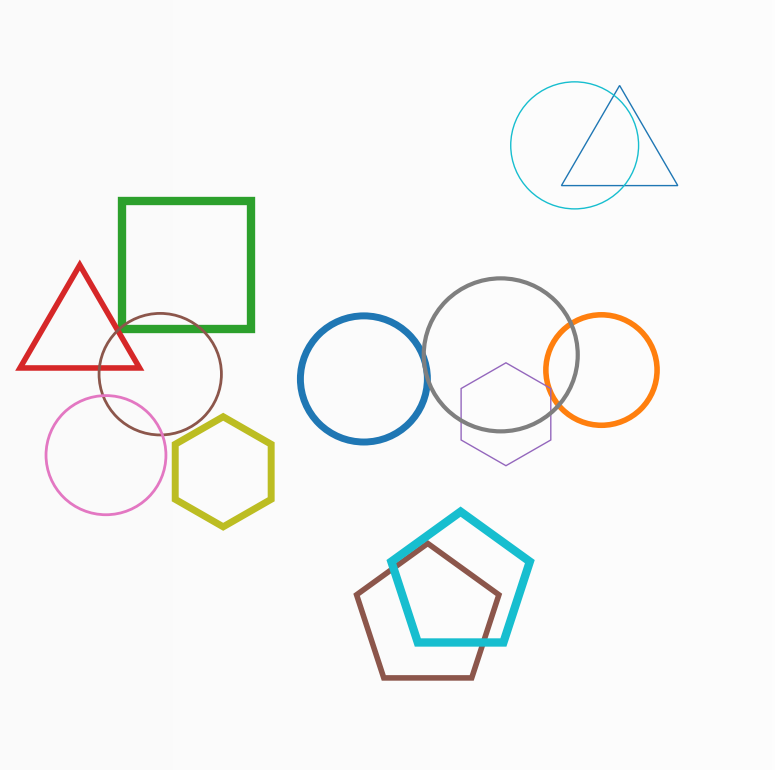[{"shape": "circle", "thickness": 2.5, "radius": 0.41, "center": [0.47, 0.508]}, {"shape": "triangle", "thickness": 0.5, "radius": 0.43, "center": [0.799, 0.802]}, {"shape": "circle", "thickness": 2, "radius": 0.36, "center": [0.776, 0.519]}, {"shape": "square", "thickness": 3, "radius": 0.41, "center": [0.241, 0.656]}, {"shape": "triangle", "thickness": 2, "radius": 0.45, "center": [0.103, 0.567]}, {"shape": "hexagon", "thickness": 0.5, "radius": 0.33, "center": [0.653, 0.462]}, {"shape": "pentagon", "thickness": 2, "radius": 0.48, "center": [0.552, 0.198]}, {"shape": "circle", "thickness": 1, "radius": 0.39, "center": [0.207, 0.514]}, {"shape": "circle", "thickness": 1, "radius": 0.39, "center": [0.137, 0.409]}, {"shape": "circle", "thickness": 1.5, "radius": 0.5, "center": [0.646, 0.539]}, {"shape": "hexagon", "thickness": 2.5, "radius": 0.36, "center": [0.288, 0.387]}, {"shape": "pentagon", "thickness": 3, "radius": 0.47, "center": [0.594, 0.242]}, {"shape": "circle", "thickness": 0.5, "radius": 0.41, "center": [0.741, 0.811]}]